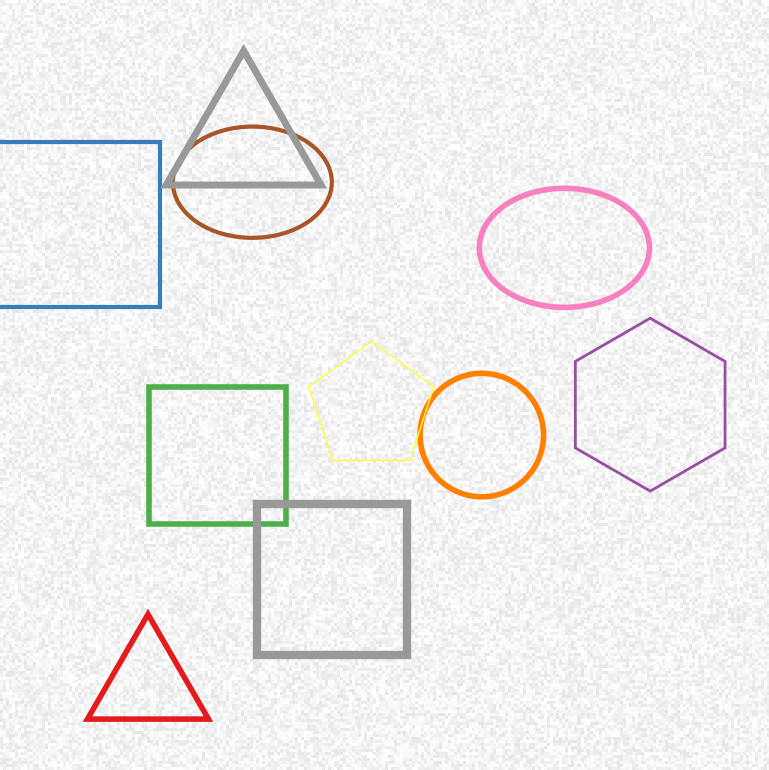[{"shape": "triangle", "thickness": 2, "radius": 0.45, "center": [0.192, 0.111]}, {"shape": "square", "thickness": 1.5, "radius": 0.53, "center": [0.102, 0.708]}, {"shape": "square", "thickness": 2, "radius": 0.45, "center": [0.282, 0.409]}, {"shape": "hexagon", "thickness": 1, "radius": 0.56, "center": [0.844, 0.474]}, {"shape": "circle", "thickness": 2, "radius": 0.4, "center": [0.626, 0.435]}, {"shape": "pentagon", "thickness": 0.5, "radius": 0.43, "center": [0.482, 0.471]}, {"shape": "oval", "thickness": 1.5, "radius": 0.52, "center": [0.328, 0.763]}, {"shape": "oval", "thickness": 2, "radius": 0.55, "center": [0.733, 0.678]}, {"shape": "square", "thickness": 3, "radius": 0.49, "center": [0.431, 0.248]}, {"shape": "triangle", "thickness": 2.5, "radius": 0.58, "center": [0.316, 0.818]}]